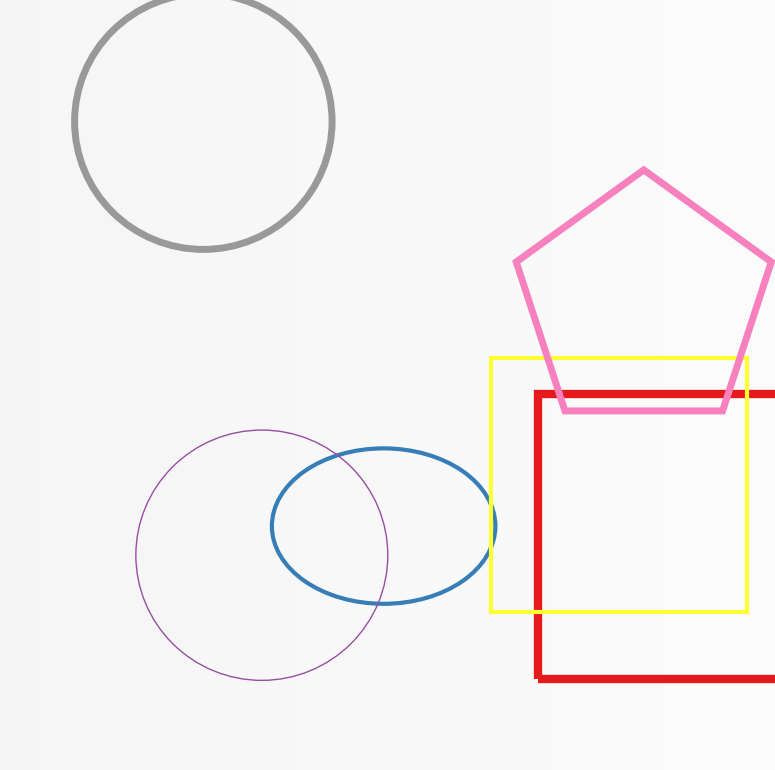[{"shape": "square", "thickness": 3, "radius": 0.93, "center": [0.879, 0.303]}, {"shape": "oval", "thickness": 1.5, "radius": 0.72, "center": [0.495, 0.317]}, {"shape": "circle", "thickness": 0.5, "radius": 0.81, "center": [0.338, 0.279]}, {"shape": "square", "thickness": 1.5, "radius": 0.82, "center": [0.799, 0.37]}, {"shape": "pentagon", "thickness": 2.5, "radius": 0.87, "center": [0.831, 0.606]}, {"shape": "circle", "thickness": 2.5, "radius": 0.83, "center": [0.262, 0.842]}]